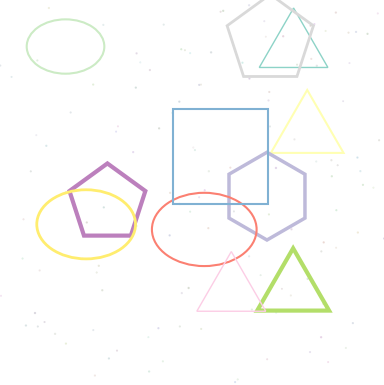[{"shape": "triangle", "thickness": 1, "radius": 0.51, "center": [0.763, 0.876]}, {"shape": "triangle", "thickness": 1.5, "radius": 0.54, "center": [0.798, 0.657]}, {"shape": "hexagon", "thickness": 2.5, "radius": 0.57, "center": [0.693, 0.491]}, {"shape": "oval", "thickness": 1.5, "radius": 0.68, "center": [0.531, 0.404]}, {"shape": "square", "thickness": 1.5, "radius": 0.62, "center": [0.573, 0.594]}, {"shape": "triangle", "thickness": 3, "radius": 0.54, "center": [0.761, 0.247]}, {"shape": "triangle", "thickness": 1, "radius": 0.52, "center": [0.601, 0.243]}, {"shape": "pentagon", "thickness": 2, "radius": 0.59, "center": [0.702, 0.897]}, {"shape": "pentagon", "thickness": 3, "radius": 0.52, "center": [0.279, 0.472]}, {"shape": "oval", "thickness": 1.5, "radius": 0.5, "center": [0.17, 0.879]}, {"shape": "oval", "thickness": 2, "radius": 0.64, "center": [0.224, 0.417]}]